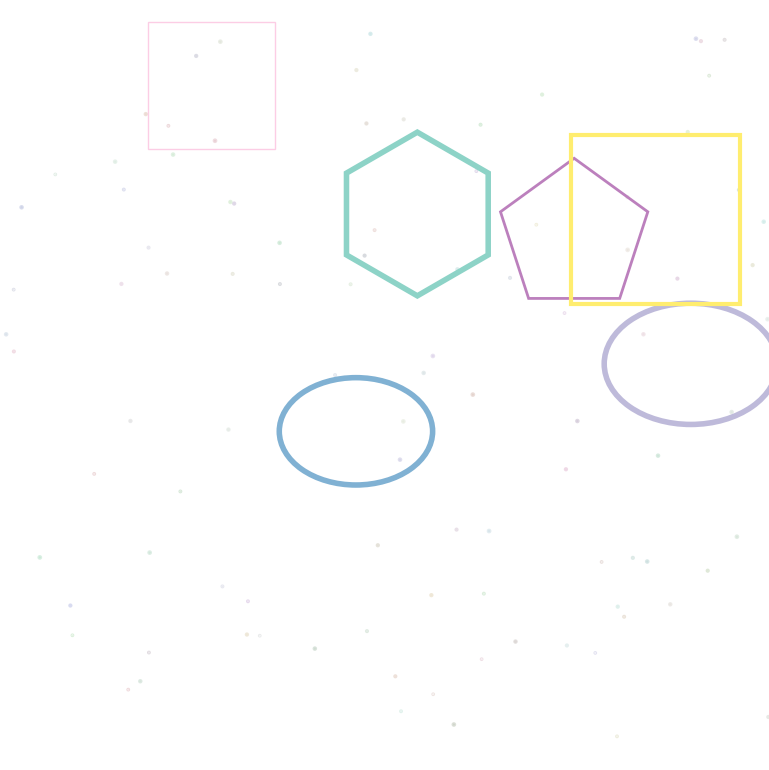[{"shape": "hexagon", "thickness": 2, "radius": 0.53, "center": [0.542, 0.722]}, {"shape": "oval", "thickness": 2, "radius": 0.56, "center": [0.897, 0.527]}, {"shape": "oval", "thickness": 2, "radius": 0.5, "center": [0.462, 0.44]}, {"shape": "square", "thickness": 0.5, "radius": 0.41, "center": [0.274, 0.889]}, {"shape": "pentagon", "thickness": 1, "radius": 0.5, "center": [0.746, 0.694]}, {"shape": "square", "thickness": 1.5, "radius": 0.55, "center": [0.852, 0.715]}]